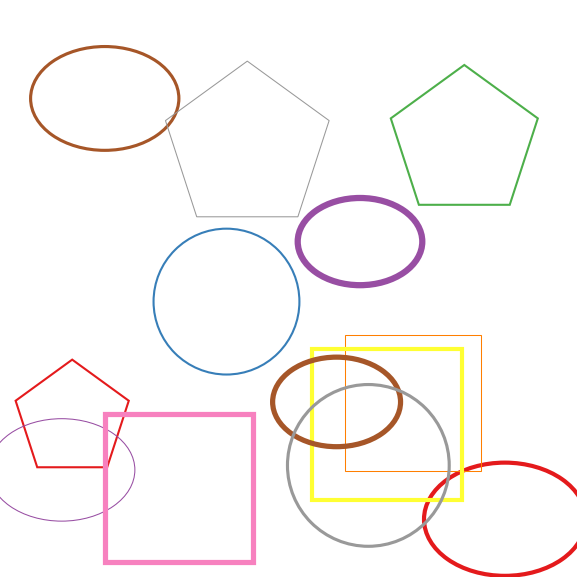[{"shape": "pentagon", "thickness": 1, "radius": 0.52, "center": [0.125, 0.273]}, {"shape": "oval", "thickness": 2, "radius": 0.7, "center": [0.874, 0.1]}, {"shape": "circle", "thickness": 1, "radius": 0.63, "center": [0.392, 0.477]}, {"shape": "pentagon", "thickness": 1, "radius": 0.67, "center": [0.804, 0.753]}, {"shape": "oval", "thickness": 3, "radius": 0.54, "center": [0.623, 0.581]}, {"shape": "oval", "thickness": 0.5, "radius": 0.63, "center": [0.107, 0.185]}, {"shape": "square", "thickness": 0.5, "radius": 0.59, "center": [0.715, 0.302]}, {"shape": "square", "thickness": 2, "radius": 0.65, "center": [0.67, 0.264]}, {"shape": "oval", "thickness": 2.5, "radius": 0.55, "center": [0.583, 0.303]}, {"shape": "oval", "thickness": 1.5, "radius": 0.64, "center": [0.181, 0.829]}, {"shape": "square", "thickness": 2.5, "radius": 0.64, "center": [0.31, 0.154]}, {"shape": "pentagon", "thickness": 0.5, "radius": 0.74, "center": [0.428, 0.744]}, {"shape": "circle", "thickness": 1.5, "radius": 0.7, "center": [0.638, 0.193]}]